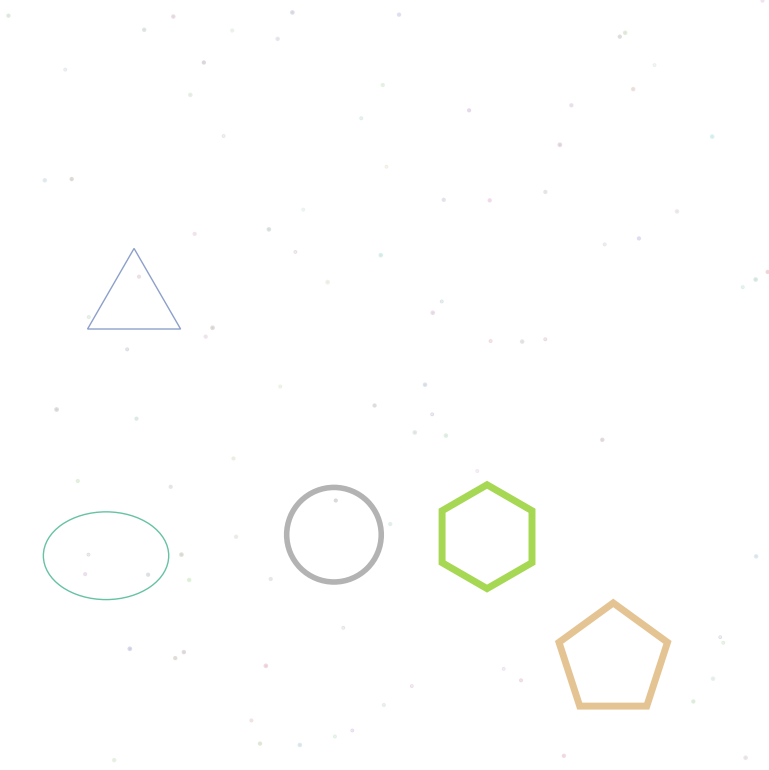[{"shape": "oval", "thickness": 0.5, "radius": 0.41, "center": [0.138, 0.278]}, {"shape": "triangle", "thickness": 0.5, "radius": 0.35, "center": [0.174, 0.608]}, {"shape": "hexagon", "thickness": 2.5, "radius": 0.34, "center": [0.633, 0.303]}, {"shape": "pentagon", "thickness": 2.5, "radius": 0.37, "center": [0.796, 0.143]}, {"shape": "circle", "thickness": 2, "radius": 0.31, "center": [0.434, 0.306]}]